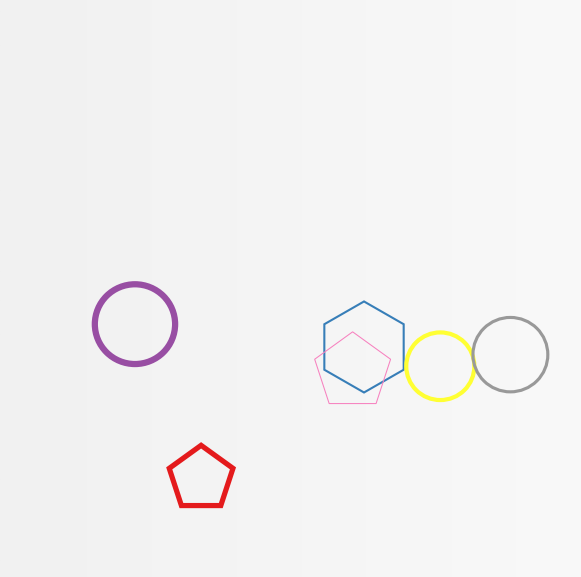[{"shape": "pentagon", "thickness": 2.5, "radius": 0.29, "center": [0.346, 0.17]}, {"shape": "hexagon", "thickness": 1, "radius": 0.39, "center": [0.626, 0.398]}, {"shape": "circle", "thickness": 3, "radius": 0.35, "center": [0.232, 0.438]}, {"shape": "circle", "thickness": 2, "radius": 0.29, "center": [0.758, 0.365]}, {"shape": "pentagon", "thickness": 0.5, "radius": 0.34, "center": [0.607, 0.356]}, {"shape": "circle", "thickness": 1.5, "radius": 0.32, "center": [0.878, 0.385]}]